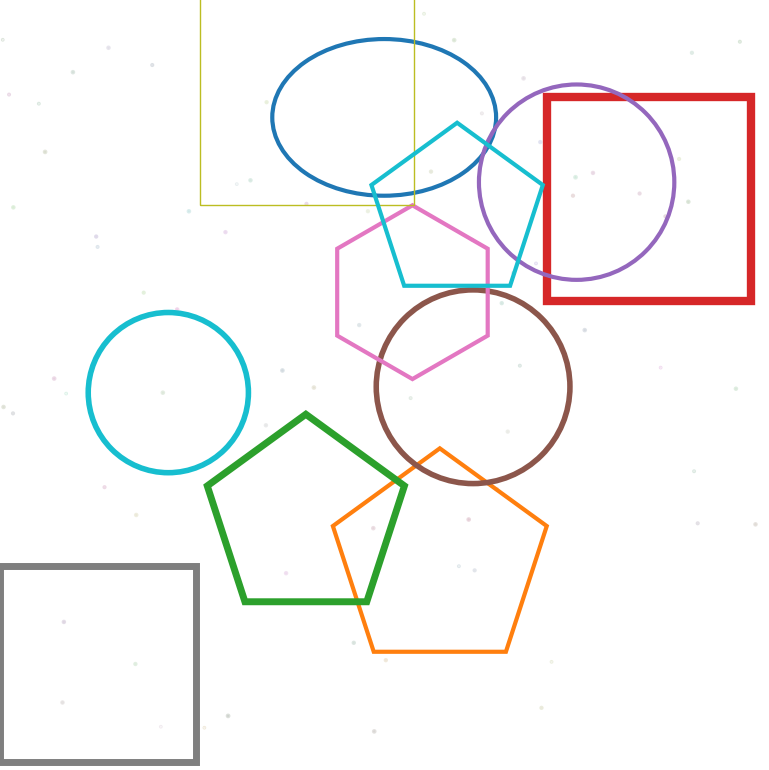[{"shape": "oval", "thickness": 1.5, "radius": 0.73, "center": [0.499, 0.848]}, {"shape": "pentagon", "thickness": 1.5, "radius": 0.73, "center": [0.571, 0.272]}, {"shape": "pentagon", "thickness": 2.5, "radius": 0.67, "center": [0.397, 0.327]}, {"shape": "square", "thickness": 3, "radius": 0.66, "center": [0.843, 0.741]}, {"shape": "circle", "thickness": 1.5, "radius": 0.63, "center": [0.749, 0.763]}, {"shape": "circle", "thickness": 2, "radius": 0.63, "center": [0.614, 0.498]}, {"shape": "hexagon", "thickness": 1.5, "radius": 0.56, "center": [0.536, 0.621]}, {"shape": "square", "thickness": 2.5, "radius": 0.64, "center": [0.127, 0.138]}, {"shape": "square", "thickness": 0.5, "radius": 0.69, "center": [0.399, 0.872]}, {"shape": "pentagon", "thickness": 1.5, "radius": 0.59, "center": [0.594, 0.724]}, {"shape": "circle", "thickness": 2, "radius": 0.52, "center": [0.219, 0.49]}]